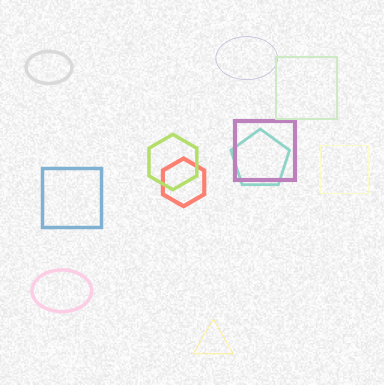[{"shape": "pentagon", "thickness": 2, "radius": 0.4, "center": [0.676, 0.585]}, {"shape": "square", "thickness": 0.5, "radius": 0.31, "center": [0.894, 0.56]}, {"shape": "oval", "thickness": 0.5, "radius": 0.4, "center": [0.641, 0.849]}, {"shape": "hexagon", "thickness": 3, "radius": 0.31, "center": [0.477, 0.526]}, {"shape": "square", "thickness": 2.5, "radius": 0.38, "center": [0.186, 0.487]}, {"shape": "hexagon", "thickness": 2.5, "radius": 0.36, "center": [0.449, 0.579]}, {"shape": "oval", "thickness": 2.5, "radius": 0.39, "center": [0.161, 0.245]}, {"shape": "oval", "thickness": 2.5, "radius": 0.3, "center": [0.127, 0.825]}, {"shape": "square", "thickness": 3, "radius": 0.39, "center": [0.688, 0.609]}, {"shape": "square", "thickness": 1.5, "radius": 0.4, "center": [0.797, 0.771]}, {"shape": "triangle", "thickness": 0.5, "radius": 0.3, "center": [0.554, 0.111]}]